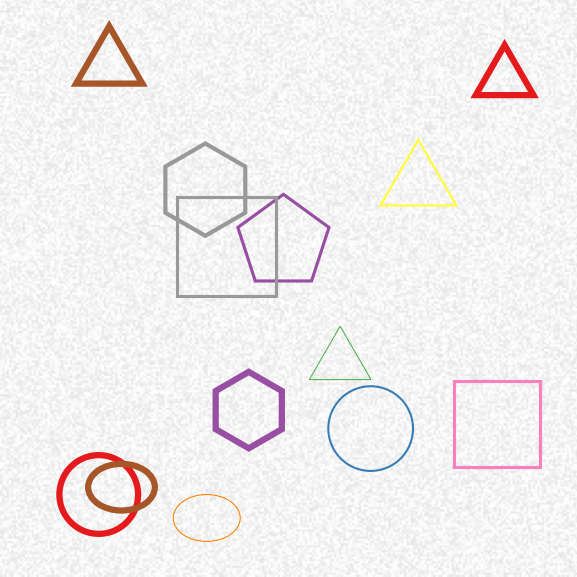[{"shape": "circle", "thickness": 3, "radius": 0.34, "center": [0.171, 0.143]}, {"shape": "triangle", "thickness": 3, "radius": 0.29, "center": [0.874, 0.863]}, {"shape": "circle", "thickness": 1, "radius": 0.37, "center": [0.642, 0.257]}, {"shape": "triangle", "thickness": 0.5, "radius": 0.31, "center": [0.589, 0.373]}, {"shape": "pentagon", "thickness": 1.5, "radius": 0.41, "center": [0.491, 0.58]}, {"shape": "hexagon", "thickness": 3, "radius": 0.33, "center": [0.431, 0.289]}, {"shape": "oval", "thickness": 0.5, "radius": 0.29, "center": [0.358, 0.102]}, {"shape": "triangle", "thickness": 1, "radius": 0.38, "center": [0.724, 0.681]}, {"shape": "oval", "thickness": 3, "radius": 0.29, "center": [0.21, 0.156]}, {"shape": "triangle", "thickness": 3, "radius": 0.33, "center": [0.189, 0.887]}, {"shape": "square", "thickness": 1.5, "radius": 0.37, "center": [0.86, 0.265]}, {"shape": "hexagon", "thickness": 2, "radius": 0.4, "center": [0.356, 0.671]}, {"shape": "square", "thickness": 1.5, "radius": 0.43, "center": [0.392, 0.572]}]